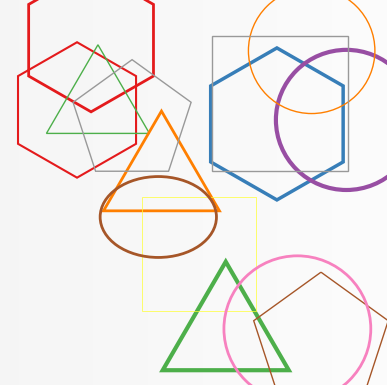[{"shape": "hexagon", "thickness": 1.5, "radius": 0.88, "center": [0.199, 0.714]}, {"shape": "hexagon", "thickness": 2, "radius": 0.93, "center": [0.235, 0.896]}, {"shape": "hexagon", "thickness": 2.5, "radius": 0.99, "center": [0.715, 0.678]}, {"shape": "triangle", "thickness": 1, "radius": 0.77, "center": [0.253, 0.73]}, {"shape": "triangle", "thickness": 3, "radius": 0.94, "center": [0.583, 0.132]}, {"shape": "circle", "thickness": 3, "radius": 0.91, "center": [0.894, 0.689]}, {"shape": "triangle", "thickness": 2, "radius": 0.86, "center": [0.417, 0.539]}, {"shape": "circle", "thickness": 1, "radius": 0.82, "center": [0.804, 0.868]}, {"shape": "square", "thickness": 0.5, "radius": 0.74, "center": [0.513, 0.34]}, {"shape": "oval", "thickness": 2, "radius": 0.75, "center": [0.409, 0.436]}, {"shape": "pentagon", "thickness": 1, "radius": 0.91, "center": [0.828, 0.111]}, {"shape": "circle", "thickness": 2, "radius": 0.95, "center": [0.767, 0.146]}, {"shape": "pentagon", "thickness": 1, "radius": 0.8, "center": [0.341, 0.685]}, {"shape": "square", "thickness": 1, "radius": 0.88, "center": [0.722, 0.732]}]